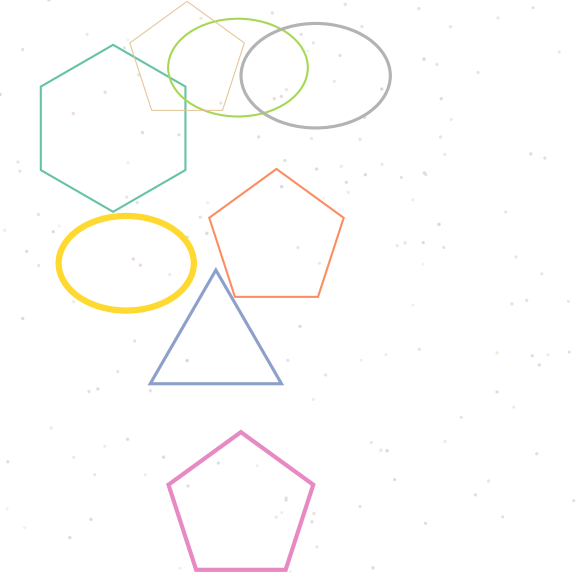[{"shape": "hexagon", "thickness": 1, "radius": 0.72, "center": [0.196, 0.777]}, {"shape": "pentagon", "thickness": 1, "radius": 0.61, "center": [0.479, 0.584]}, {"shape": "triangle", "thickness": 1.5, "radius": 0.66, "center": [0.374, 0.4]}, {"shape": "pentagon", "thickness": 2, "radius": 0.66, "center": [0.417, 0.119]}, {"shape": "oval", "thickness": 1, "radius": 0.6, "center": [0.412, 0.882]}, {"shape": "oval", "thickness": 3, "radius": 0.59, "center": [0.219, 0.543]}, {"shape": "pentagon", "thickness": 0.5, "radius": 0.52, "center": [0.324, 0.892]}, {"shape": "oval", "thickness": 1.5, "radius": 0.65, "center": [0.547, 0.868]}]